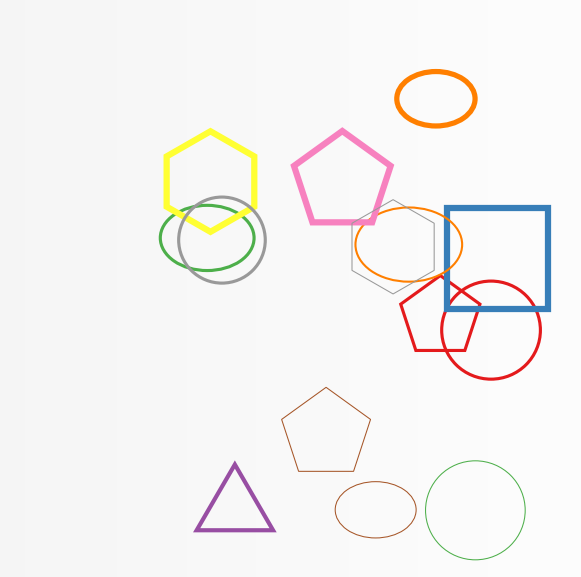[{"shape": "circle", "thickness": 1.5, "radius": 0.42, "center": [0.845, 0.427]}, {"shape": "pentagon", "thickness": 1.5, "radius": 0.36, "center": [0.758, 0.45]}, {"shape": "square", "thickness": 3, "radius": 0.44, "center": [0.856, 0.551]}, {"shape": "oval", "thickness": 1.5, "radius": 0.4, "center": [0.356, 0.587]}, {"shape": "circle", "thickness": 0.5, "radius": 0.43, "center": [0.818, 0.115]}, {"shape": "triangle", "thickness": 2, "radius": 0.38, "center": [0.404, 0.119]}, {"shape": "oval", "thickness": 2.5, "radius": 0.34, "center": [0.75, 0.828]}, {"shape": "oval", "thickness": 1, "radius": 0.46, "center": [0.703, 0.576]}, {"shape": "hexagon", "thickness": 3, "radius": 0.44, "center": [0.362, 0.685]}, {"shape": "oval", "thickness": 0.5, "radius": 0.35, "center": [0.646, 0.116]}, {"shape": "pentagon", "thickness": 0.5, "radius": 0.4, "center": [0.561, 0.248]}, {"shape": "pentagon", "thickness": 3, "radius": 0.44, "center": [0.589, 0.685]}, {"shape": "circle", "thickness": 1.5, "radius": 0.37, "center": [0.382, 0.583]}, {"shape": "hexagon", "thickness": 0.5, "radius": 0.41, "center": [0.676, 0.572]}]